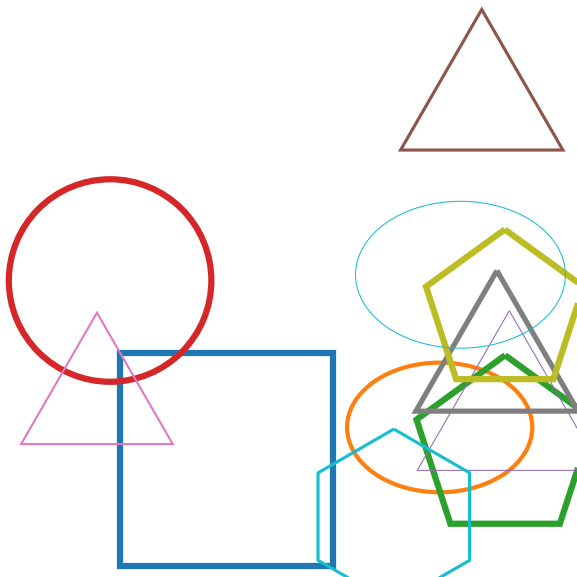[{"shape": "square", "thickness": 3, "radius": 0.92, "center": [0.392, 0.204]}, {"shape": "oval", "thickness": 2, "radius": 0.8, "center": [0.761, 0.259]}, {"shape": "pentagon", "thickness": 3, "radius": 0.81, "center": [0.875, 0.223]}, {"shape": "circle", "thickness": 3, "radius": 0.88, "center": [0.191, 0.513]}, {"shape": "triangle", "thickness": 0.5, "radius": 0.92, "center": [0.882, 0.277]}, {"shape": "triangle", "thickness": 1.5, "radius": 0.81, "center": [0.834, 0.82]}, {"shape": "triangle", "thickness": 1, "radius": 0.76, "center": [0.168, 0.306]}, {"shape": "triangle", "thickness": 2.5, "radius": 0.81, "center": [0.86, 0.368]}, {"shape": "pentagon", "thickness": 3, "radius": 0.72, "center": [0.874, 0.459]}, {"shape": "oval", "thickness": 0.5, "radius": 0.91, "center": [0.797, 0.523]}, {"shape": "hexagon", "thickness": 1.5, "radius": 0.76, "center": [0.682, 0.105]}]